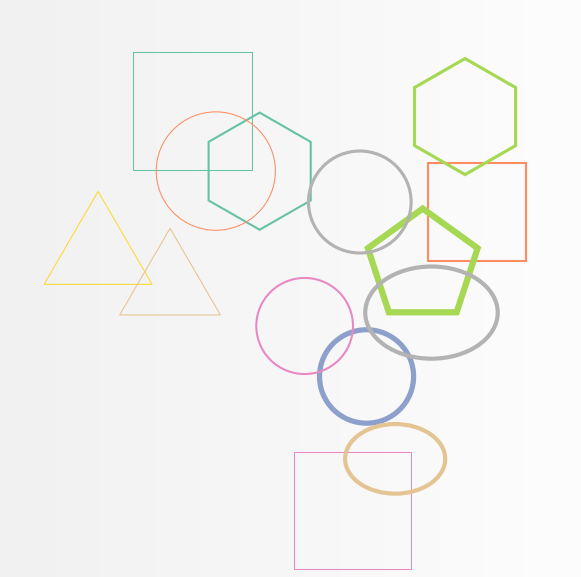[{"shape": "hexagon", "thickness": 1, "radius": 0.51, "center": [0.447, 0.703]}, {"shape": "square", "thickness": 0.5, "radius": 0.51, "center": [0.331, 0.807]}, {"shape": "circle", "thickness": 0.5, "radius": 0.51, "center": [0.371, 0.703]}, {"shape": "square", "thickness": 1, "radius": 0.42, "center": [0.821, 0.632]}, {"shape": "circle", "thickness": 2.5, "radius": 0.4, "center": [0.631, 0.347]}, {"shape": "square", "thickness": 0.5, "radius": 0.51, "center": [0.606, 0.115]}, {"shape": "circle", "thickness": 1, "radius": 0.42, "center": [0.524, 0.435]}, {"shape": "hexagon", "thickness": 1.5, "radius": 0.5, "center": [0.8, 0.797]}, {"shape": "pentagon", "thickness": 3, "radius": 0.5, "center": [0.727, 0.539]}, {"shape": "triangle", "thickness": 0.5, "radius": 0.54, "center": [0.169, 0.56]}, {"shape": "oval", "thickness": 2, "radius": 0.43, "center": [0.68, 0.205]}, {"shape": "triangle", "thickness": 0.5, "radius": 0.5, "center": [0.293, 0.504]}, {"shape": "circle", "thickness": 1.5, "radius": 0.44, "center": [0.619, 0.649]}, {"shape": "oval", "thickness": 2, "radius": 0.57, "center": [0.742, 0.458]}]